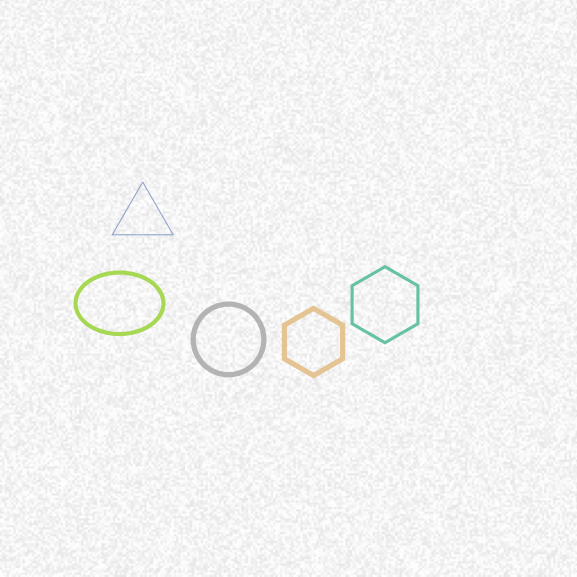[{"shape": "hexagon", "thickness": 1.5, "radius": 0.33, "center": [0.667, 0.471]}, {"shape": "triangle", "thickness": 0.5, "radius": 0.3, "center": [0.247, 0.623]}, {"shape": "oval", "thickness": 2, "radius": 0.38, "center": [0.207, 0.474]}, {"shape": "hexagon", "thickness": 2.5, "radius": 0.29, "center": [0.543, 0.407]}, {"shape": "circle", "thickness": 2.5, "radius": 0.31, "center": [0.396, 0.411]}]